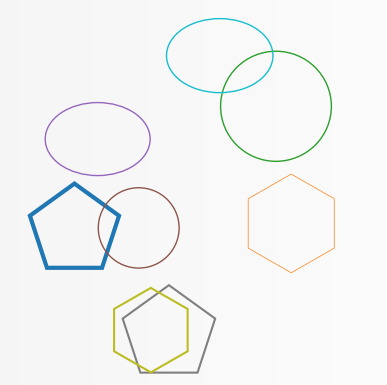[{"shape": "pentagon", "thickness": 3, "radius": 0.6, "center": [0.192, 0.402]}, {"shape": "hexagon", "thickness": 0.5, "radius": 0.64, "center": [0.751, 0.42]}, {"shape": "circle", "thickness": 1, "radius": 0.71, "center": [0.712, 0.724]}, {"shape": "oval", "thickness": 1, "radius": 0.68, "center": [0.252, 0.639]}, {"shape": "circle", "thickness": 1, "radius": 0.52, "center": [0.358, 0.408]}, {"shape": "pentagon", "thickness": 1.5, "radius": 0.63, "center": [0.436, 0.134]}, {"shape": "hexagon", "thickness": 1.5, "radius": 0.55, "center": [0.389, 0.143]}, {"shape": "oval", "thickness": 1, "radius": 0.69, "center": [0.567, 0.856]}]